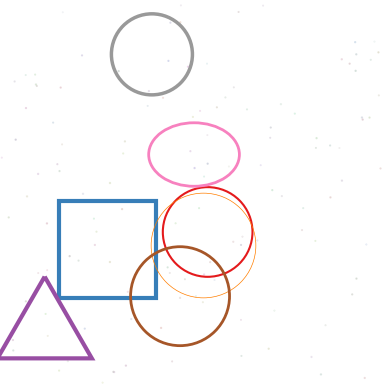[{"shape": "circle", "thickness": 1.5, "radius": 0.58, "center": [0.539, 0.397]}, {"shape": "square", "thickness": 3, "radius": 0.63, "center": [0.279, 0.352]}, {"shape": "triangle", "thickness": 3, "radius": 0.71, "center": [0.116, 0.14]}, {"shape": "circle", "thickness": 0.5, "radius": 0.68, "center": [0.529, 0.362]}, {"shape": "circle", "thickness": 2, "radius": 0.64, "center": [0.468, 0.231]}, {"shape": "oval", "thickness": 2, "radius": 0.59, "center": [0.504, 0.599]}, {"shape": "circle", "thickness": 2.5, "radius": 0.53, "center": [0.395, 0.859]}]